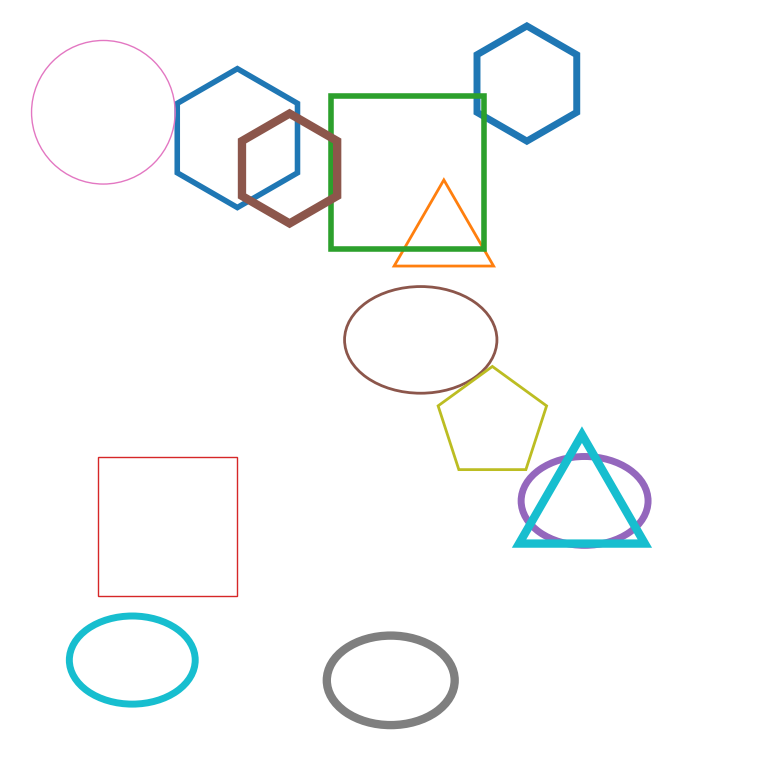[{"shape": "hexagon", "thickness": 2.5, "radius": 0.37, "center": [0.684, 0.892]}, {"shape": "hexagon", "thickness": 2, "radius": 0.45, "center": [0.308, 0.821]}, {"shape": "triangle", "thickness": 1, "radius": 0.37, "center": [0.576, 0.692]}, {"shape": "square", "thickness": 2, "radius": 0.5, "center": [0.529, 0.776]}, {"shape": "square", "thickness": 0.5, "radius": 0.45, "center": [0.218, 0.316]}, {"shape": "oval", "thickness": 2.5, "radius": 0.41, "center": [0.759, 0.349]}, {"shape": "hexagon", "thickness": 3, "radius": 0.36, "center": [0.376, 0.781]}, {"shape": "oval", "thickness": 1, "radius": 0.49, "center": [0.546, 0.559]}, {"shape": "circle", "thickness": 0.5, "radius": 0.47, "center": [0.134, 0.854]}, {"shape": "oval", "thickness": 3, "radius": 0.42, "center": [0.507, 0.116]}, {"shape": "pentagon", "thickness": 1, "radius": 0.37, "center": [0.639, 0.45]}, {"shape": "oval", "thickness": 2.5, "radius": 0.41, "center": [0.172, 0.143]}, {"shape": "triangle", "thickness": 3, "radius": 0.47, "center": [0.756, 0.341]}]